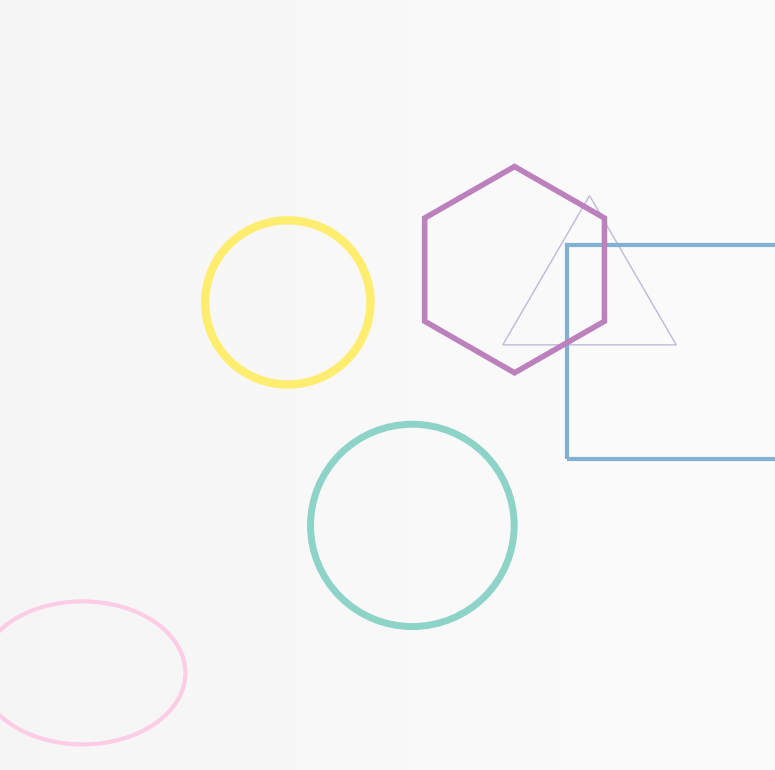[{"shape": "circle", "thickness": 2.5, "radius": 0.66, "center": [0.532, 0.318]}, {"shape": "triangle", "thickness": 0.5, "radius": 0.65, "center": [0.761, 0.617]}, {"shape": "square", "thickness": 1.5, "radius": 0.69, "center": [0.87, 0.543]}, {"shape": "oval", "thickness": 1.5, "radius": 0.66, "center": [0.107, 0.126]}, {"shape": "hexagon", "thickness": 2, "radius": 0.67, "center": [0.664, 0.65]}, {"shape": "circle", "thickness": 3, "radius": 0.53, "center": [0.371, 0.607]}]